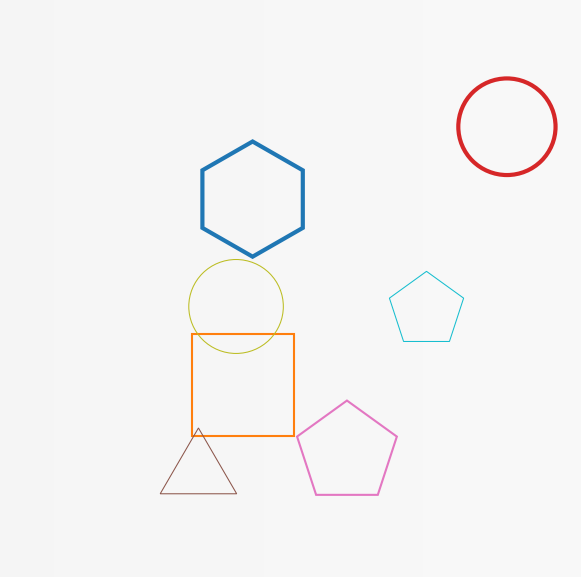[{"shape": "hexagon", "thickness": 2, "radius": 0.5, "center": [0.435, 0.654]}, {"shape": "square", "thickness": 1, "radius": 0.44, "center": [0.418, 0.333]}, {"shape": "circle", "thickness": 2, "radius": 0.42, "center": [0.872, 0.78]}, {"shape": "triangle", "thickness": 0.5, "radius": 0.38, "center": [0.341, 0.182]}, {"shape": "pentagon", "thickness": 1, "radius": 0.45, "center": [0.597, 0.215]}, {"shape": "circle", "thickness": 0.5, "radius": 0.41, "center": [0.406, 0.468]}, {"shape": "pentagon", "thickness": 0.5, "radius": 0.34, "center": [0.734, 0.462]}]